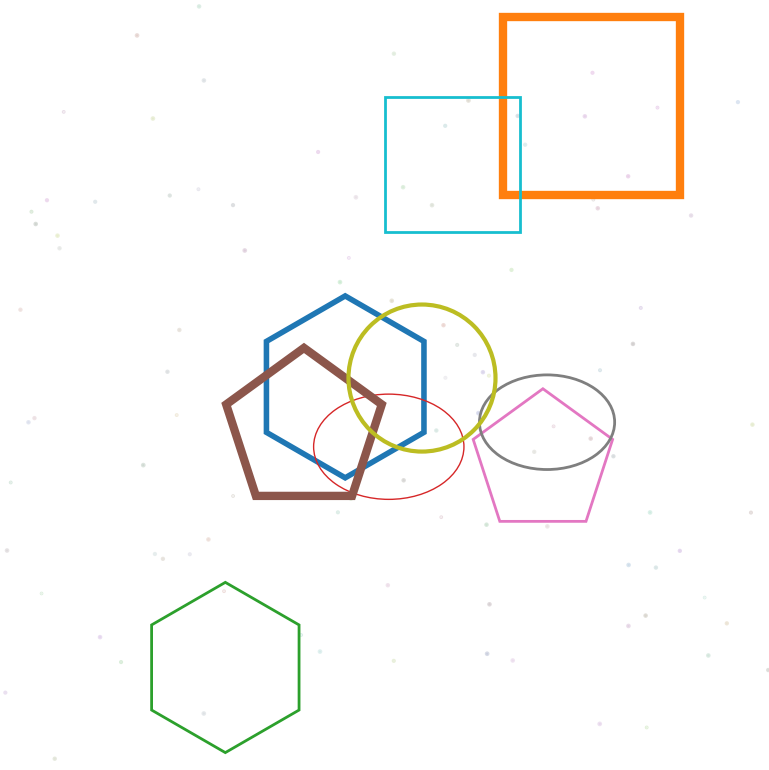[{"shape": "hexagon", "thickness": 2, "radius": 0.59, "center": [0.448, 0.498]}, {"shape": "square", "thickness": 3, "radius": 0.58, "center": [0.768, 0.862]}, {"shape": "hexagon", "thickness": 1, "radius": 0.55, "center": [0.293, 0.133]}, {"shape": "oval", "thickness": 0.5, "radius": 0.49, "center": [0.505, 0.42]}, {"shape": "pentagon", "thickness": 3, "radius": 0.53, "center": [0.395, 0.442]}, {"shape": "pentagon", "thickness": 1, "radius": 0.48, "center": [0.705, 0.4]}, {"shape": "oval", "thickness": 1, "radius": 0.44, "center": [0.71, 0.452]}, {"shape": "circle", "thickness": 1.5, "radius": 0.48, "center": [0.548, 0.509]}, {"shape": "square", "thickness": 1, "radius": 0.44, "center": [0.588, 0.786]}]